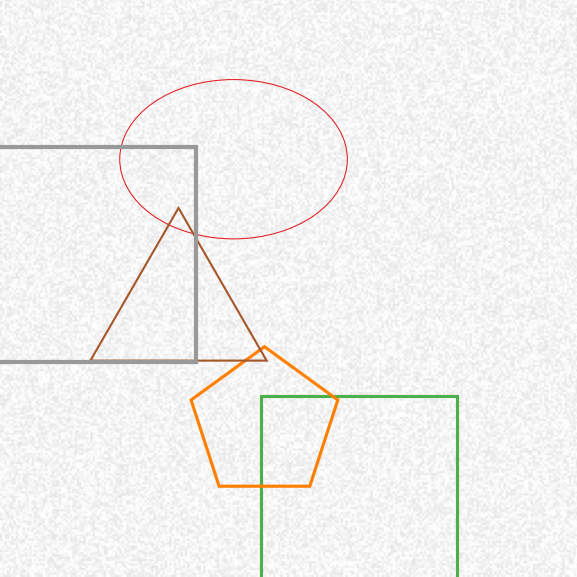[{"shape": "oval", "thickness": 0.5, "radius": 0.99, "center": [0.404, 0.723]}, {"shape": "square", "thickness": 1.5, "radius": 0.85, "center": [0.622, 0.144]}, {"shape": "pentagon", "thickness": 1.5, "radius": 0.67, "center": [0.458, 0.265]}, {"shape": "triangle", "thickness": 1, "radius": 0.88, "center": [0.309, 0.463]}, {"shape": "square", "thickness": 2, "radius": 0.93, "center": [0.152, 0.558]}]